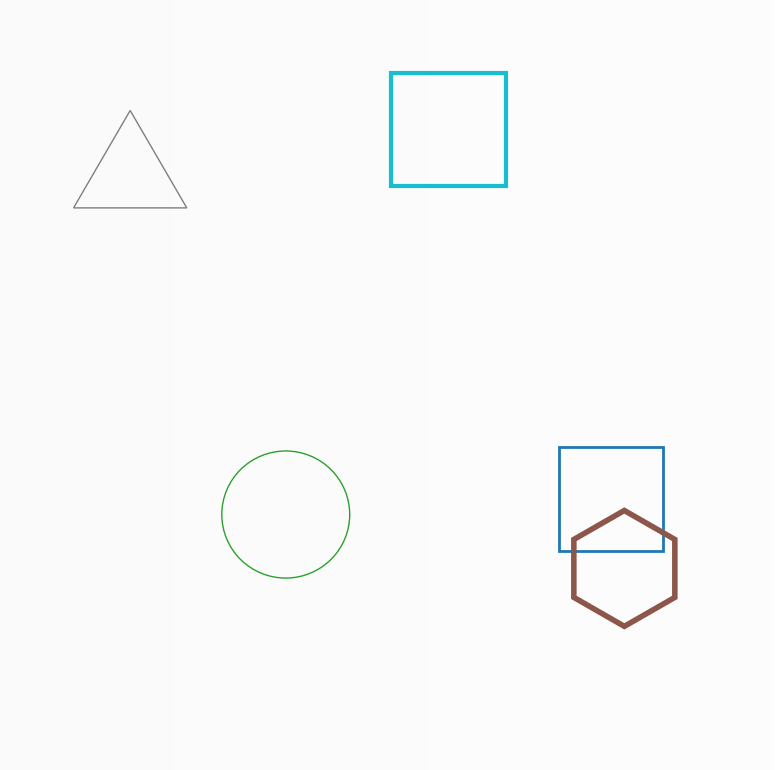[{"shape": "square", "thickness": 1, "radius": 0.34, "center": [0.788, 0.352]}, {"shape": "circle", "thickness": 0.5, "radius": 0.41, "center": [0.369, 0.332]}, {"shape": "hexagon", "thickness": 2, "radius": 0.38, "center": [0.806, 0.262]}, {"shape": "triangle", "thickness": 0.5, "radius": 0.42, "center": [0.168, 0.772]}, {"shape": "square", "thickness": 1.5, "radius": 0.37, "center": [0.579, 0.832]}]